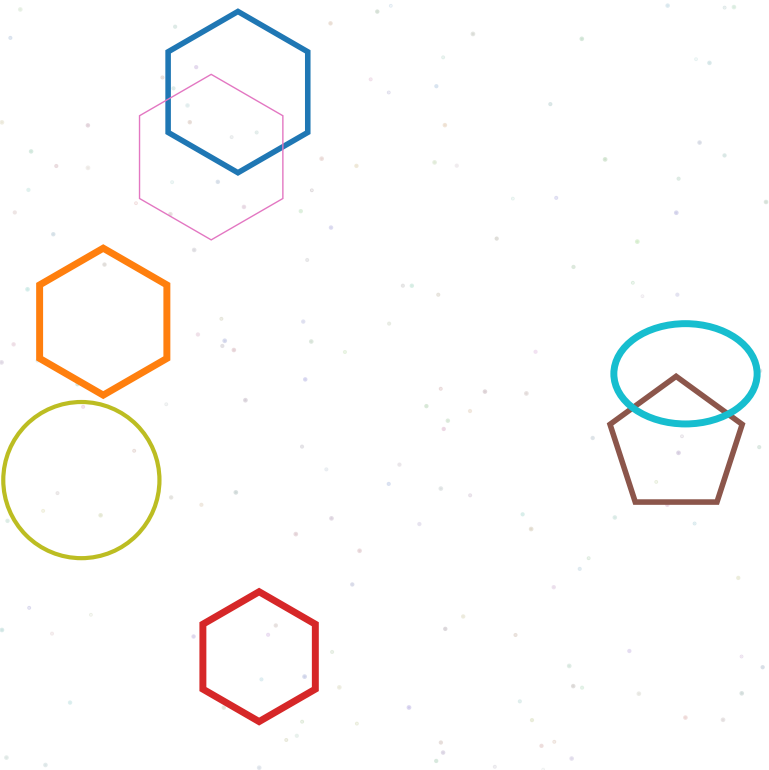[{"shape": "hexagon", "thickness": 2, "radius": 0.52, "center": [0.309, 0.88]}, {"shape": "hexagon", "thickness": 2.5, "radius": 0.48, "center": [0.134, 0.582]}, {"shape": "hexagon", "thickness": 2.5, "radius": 0.42, "center": [0.337, 0.147]}, {"shape": "pentagon", "thickness": 2, "radius": 0.45, "center": [0.878, 0.421]}, {"shape": "hexagon", "thickness": 0.5, "radius": 0.54, "center": [0.274, 0.796]}, {"shape": "circle", "thickness": 1.5, "radius": 0.51, "center": [0.106, 0.377]}, {"shape": "oval", "thickness": 2.5, "radius": 0.47, "center": [0.89, 0.515]}]